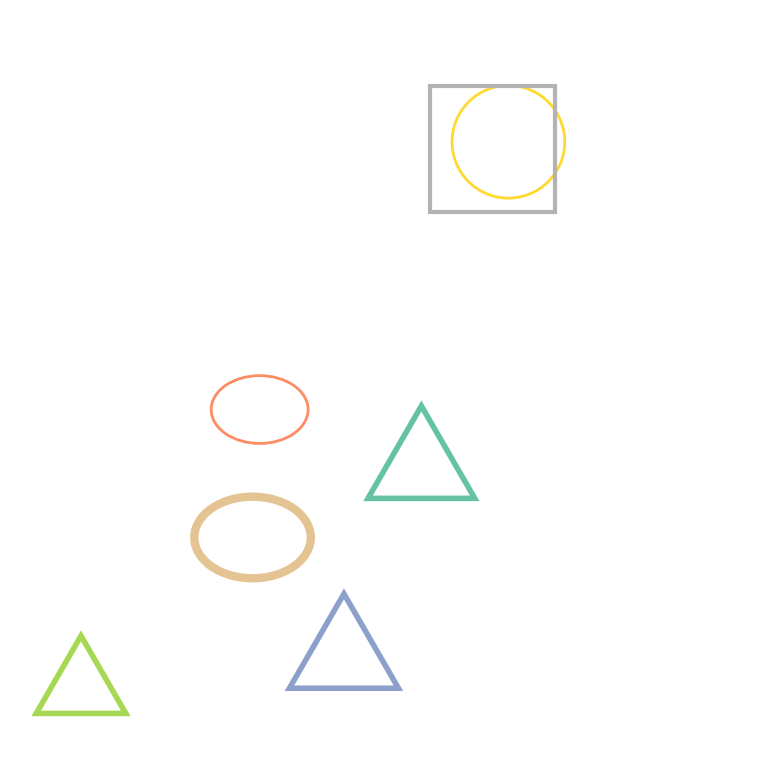[{"shape": "triangle", "thickness": 2, "radius": 0.4, "center": [0.547, 0.393]}, {"shape": "oval", "thickness": 1, "radius": 0.31, "center": [0.337, 0.468]}, {"shape": "triangle", "thickness": 2, "radius": 0.41, "center": [0.447, 0.147]}, {"shape": "triangle", "thickness": 2, "radius": 0.34, "center": [0.105, 0.107]}, {"shape": "circle", "thickness": 1, "radius": 0.37, "center": [0.66, 0.816]}, {"shape": "oval", "thickness": 3, "radius": 0.38, "center": [0.328, 0.302]}, {"shape": "square", "thickness": 1.5, "radius": 0.41, "center": [0.639, 0.807]}]